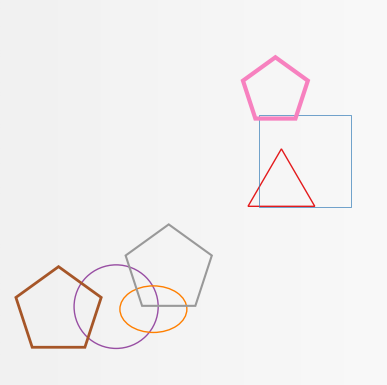[{"shape": "triangle", "thickness": 1, "radius": 0.5, "center": [0.726, 0.514]}, {"shape": "square", "thickness": 0.5, "radius": 0.6, "center": [0.787, 0.581]}, {"shape": "circle", "thickness": 1, "radius": 0.54, "center": [0.3, 0.204]}, {"shape": "oval", "thickness": 1, "radius": 0.43, "center": [0.396, 0.197]}, {"shape": "pentagon", "thickness": 2, "radius": 0.58, "center": [0.151, 0.192]}, {"shape": "pentagon", "thickness": 3, "radius": 0.44, "center": [0.711, 0.763]}, {"shape": "pentagon", "thickness": 1.5, "radius": 0.58, "center": [0.435, 0.3]}]